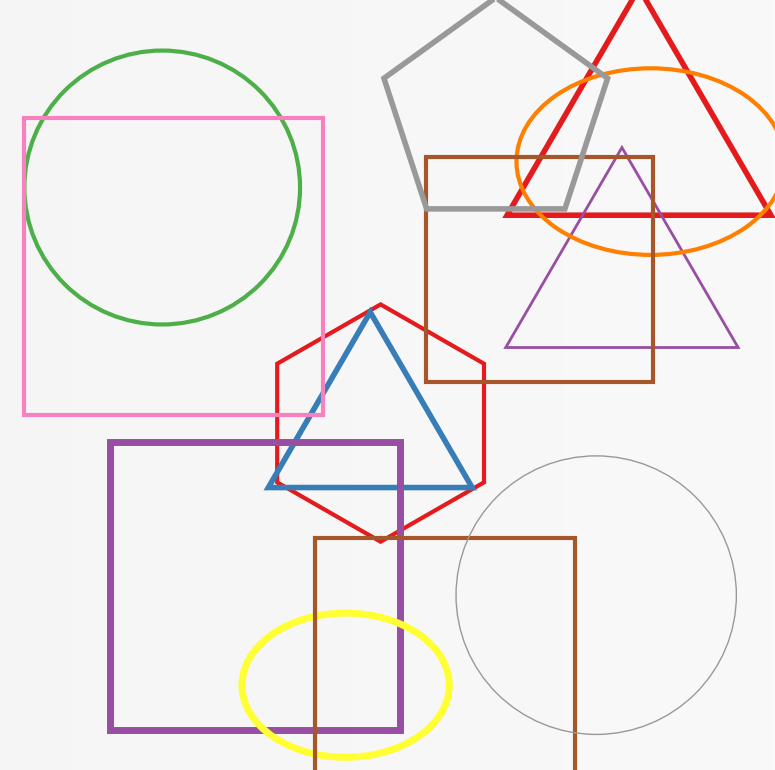[{"shape": "hexagon", "thickness": 1.5, "radius": 0.77, "center": [0.491, 0.451]}, {"shape": "triangle", "thickness": 2, "radius": 0.98, "center": [0.825, 0.819]}, {"shape": "triangle", "thickness": 2, "radius": 0.76, "center": [0.478, 0.443]}, {"shape": "circle", "thickness": 1.5, "radius": 0.89, "center": [0.209, 0.756]}, {"shape": "square", "thickness": 2.5, "radius": 0.94, "center": [0.329, 0.239]}, {"shape": "triangle", "thickness": 1, "radius": 0.87, "center": [0.802, 0.635]}, {"shape": "oval", "thickness": 1.5, "radius": 0.87, "center": [0.84, 0.79]}, {"shape": "oval", "thickness": 2.5, "radius": 0.67, "center": [0.446, 0.11]}, {"shape": "square", "thickness": 1.5, "radius": 0.84, "center": [0.574, 0.134]}, {"shape": "square", "thickness": 1.5, "radius": 0.73, "center": [0.696, 0.65]}, {"shape": "square", "thickness": 1.5, "radius": 0.96, "center": [0.224, 0.654]}, {"shape": "circle", "thickness": 0.5, "radius": 0.9, "center": [0.769, 0.227]}, {"shape": "pentagon", "thickness": 2, "radius": 0.76, "center": [0.64, 0.851]}]